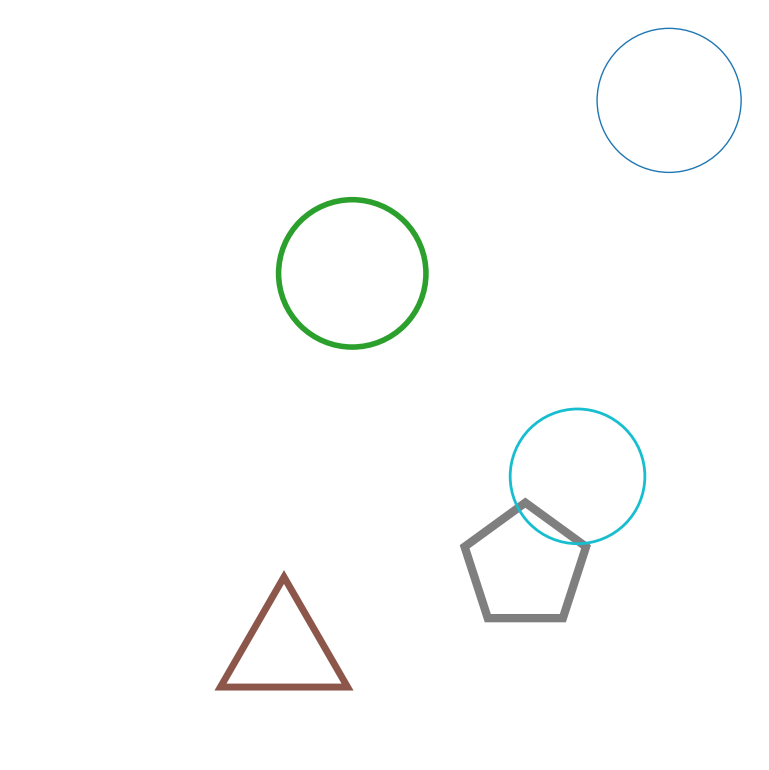[{"shape": "circle", "thickness": 0.5, "radius": 0.47, "center": [0.869, 0.87]}, {"shape": "circle", "thickness": 2, "radius": 0.48, "center": [0.457, 0.645]}, {"shape": "triangle", "thickness": 2.5, "radius": 0.48, "center": [0.369, 0.155]}, {"shape": "pentagon", "thickness": 3, "radius": 0.41, "center": [0.682, 0.264]}, {"shape": "circle", "thickness": 1, "radius": 0.44, "center": [0.75, 0.381]}]